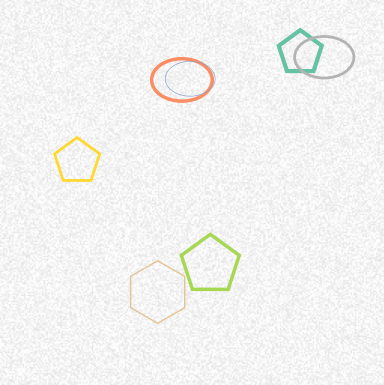[{"shape": "pentagon", "thickness": 3, "radius": 0.29, "center": [0.78, 0.863]}, {"shape": "oval", "thickness": 2.5, "radius": 0.39, "center": [0.473, 0.792]}, {"shape": "oval", "thickness": 0.5, "radius": 0.32, "center": [0.494, 0.795]}, {"shape": "pentagon", "thickness": 2.5, "radius": 0.4, "center": [0.546, 0.312]}, {"shape": "pentagon", "thickness": 2, "radius": 0.31, "center": [0.2, 0.581]}, {"shape": "hexagon", "thickness": 1, "radius": 0.41, "center": [0.409, 0.241]}, {"shape": "oval", "thickness": 2, "radius": 0.39, "center": [0.842, 0.851]}]